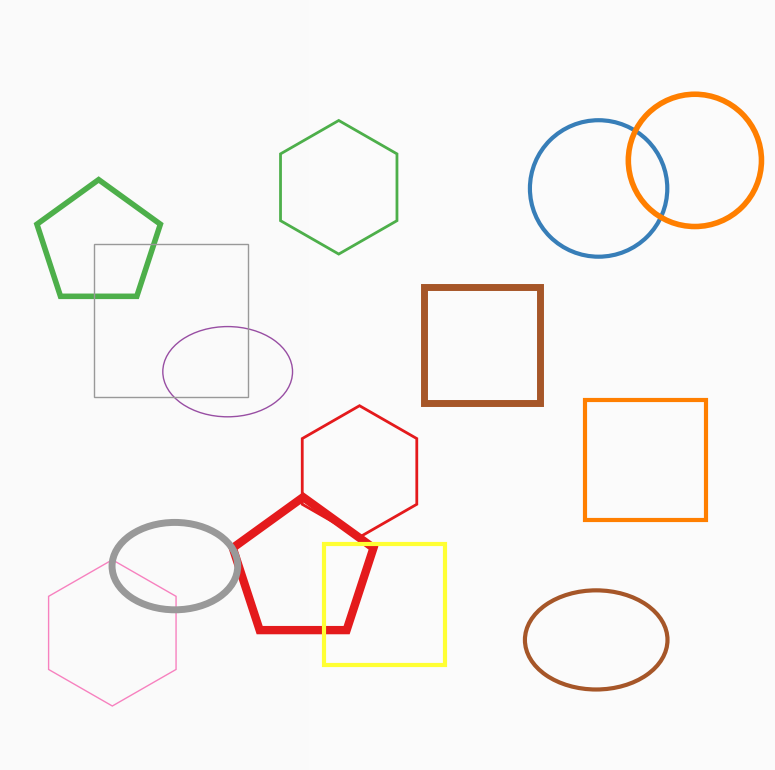[{"shape": "hexagon", "thickness": 1, "radius": 0.43, "center": [0.464, 0.388]}, {"shape": "pentagon", "thickness": 3, "radius": 0.48, "center": [0.391, 0.259]}, {"shape": "circle", "thickness": 1.5, "radius": 0.44, "center": [0.772, 0.755]}, {"shape": "hexagon", "thickness": 1, "radius": 0.43, "center": [0.437, 0.757]}, {"shape": "pentagon", "thickness": 2, "radius": 0.42, "center": [0.127, 0.683]}, {"shape": "oval", "thickness": 0.5, "radius": 0.42, "center": [0.294, 0.517]}, {"shape": "square", "thickness": 1.5, "radius": 0.39, "center": [0.833, 0.403]}, {"shape": "circle", "thickness": 2, "radius": 0.43, "center": [0.897, 0.792]}, {"shape": "square", "thickness": 1.5, "radius": 0.39, "center": [0.496, 0.215]}, {"shape": "oval", "thickness": 1.5, "radius": 0.46, "center": [0.769, 0.169]}, {"shape": "square", "thickness": 2.5, "radius": 0.38, "center": [0.622, 0.552]}, {"shape": "hexagon", "thickness": 0.5, "radius": 0.47, "center": [0.145, 0.178]}, {"shape": "square", "thickness": 0.5, "radius": 0.5, "center": [0.221, 0.584]}, {"shape": "oval", "thickness": 2.5, "radius": 0.41, "center": [0.226, 0.265]}]